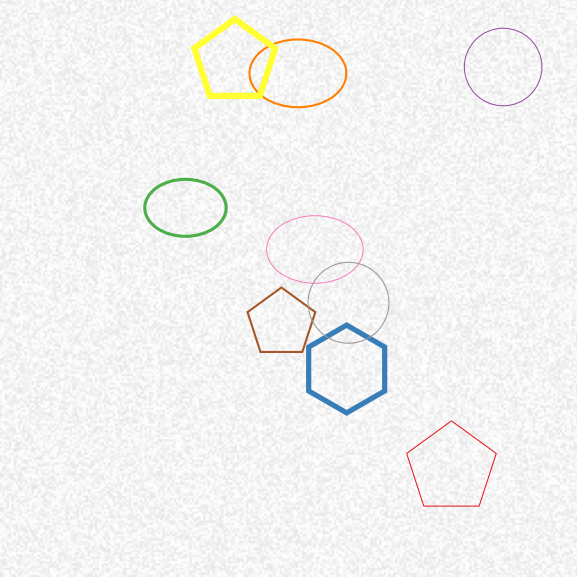[{"shape": "pentagon", "thickness": 0.5, "radius": 0.41, "center": [0.782, 0.189]}, {"shape": "hexagon", "thickness": 2.5, "radius": 0.38, "center": [0.6, 0.36]}, {"shape": "oval", "thickness": 1.5, "radius": 0.35, "center": [0.321, 0.639]}, {"shape": "circle", "thickness": 0.5, "radius": 0.34, "center": [0.871, 0.883]}, {"shape": "oval", "thickness": 1, "radius": 0.42, "center": [0.516, 0.872]}, {"shape": "pentagon", "thickness": 3, "radius": 0.37, "center": [0.407, 0.893]}, {"shape": "pentagon", "thickness": 1, "radius": 0.31, "center": [0.487, 0.44]}, {"shape": "oval", "thickness": 0.5, "radius": 0.42, "center": [0.545, 0.567]}, {"shape": "circle", "thickness": 0.5, "radius": 0.35, "center": [0.604, 0.475]}]